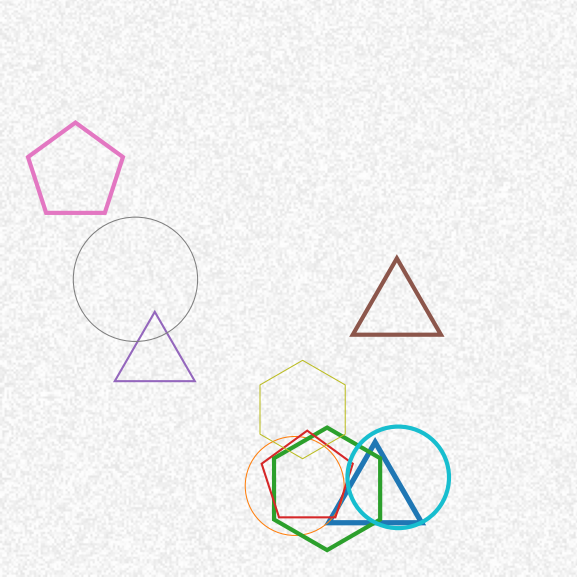[{"shape": "triangle", "thickness": 2.5, "radius": 0.46, "center": [0.65, 0.14]}, {"shape": "circle", "thickness": 0.5, "radius": 0.43, "center": [0.51, 0.158]}, {"shape": "hexagon", "thickness": 2, "radius": 0.53, "center": [0.566, 0.153]}, {"shape": "pentagon", "thickness": 1, "radius": 0.41, "center": [0.532, 0.17]}, {"shape": "triangle", "thickness": 1, "radius": 0.4, "center": [0.268, 0.379]}, {"shape": "triangle", "thickness": 2, "radius": 0.44, "center": [0.687, 0.464]}, {"shape": "pentagon", "thickness": 2, "radius": 0.43, "center": [0.131, 0.7]}, {"shape": "circle", "thickness": 0.5, "radius": 0.54, "center": [0.235, 0.515]}, {"shape": "hexagon", "thickness": 0.5, "radius": 0.43, "center": [0.524, 0.29]}, {"shape": "circle", "thickness": 2, "radius": 0.44, "center": [0.69, 0.173]}]